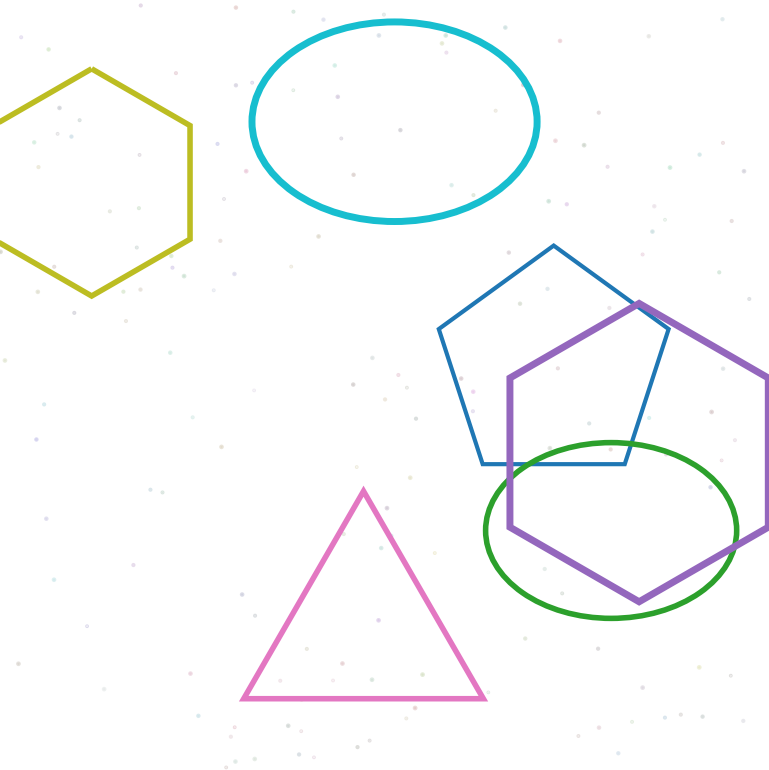[{"shape": "pentagon", "thickness": 1.5, "radius": 0.78, "center": [0.719, 0.524]}, {"shape": "oval", "thickness": 2, "radius": 0.82, "center": [0.794, 0.311]}, {"shape": "hexagon", "thickness": 2.5, "radius": 0.97, "center": [0.83, 0.412]}, {"shape": "triangle", "thickness": 2, "radius": 0.9, "center": [0.472, 0.182]}, {"shape": "hexagon", "thickness": 2, "radius": 0.74, "center": [0.119, 0.763]}, {"shape": "oval", "thickness": 2.5, "radius": 0.93, "center": [0.512, 0.842]}]